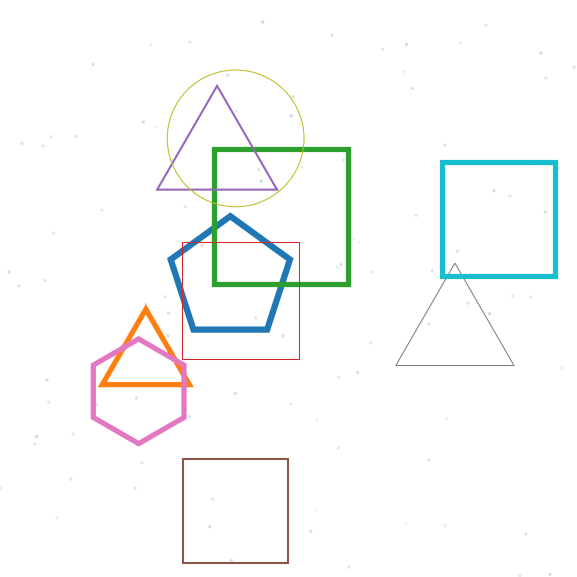[{"shape": "pentagon", "thickness": 3, "radius": 0.54, "center": [0.399, 0.516]}, {"shape": "triangle", "thickness": 2.5, "radius": 0.44, "center": [0.253, 0.377]}, {"shape": "square", "thickness": 2.5, "radius": 0.58, "center": [0.487, 0.625]}, {"shape": "square", "thickness": 0.5, "radius": 0.5, "center": [0.417, 0.479]}, {"shape": "triangle", "thickness": 1, "radius": 0.6, "center": [0.376, 0.731]}, {"shape": "square", "thickness": 1, "radius": 0.45, "center": [0.408, 0.114]}, {"shape": "hexagon", "thickness": 2.5, "radius": 0.45, "center": [0.24, 0.322]}, {"shape": "triangle", "thickness": 0.5, "radius": 0.59, "center": [0.788, 0.425]}, {"shape": "circle", "thickness": 0.5, "radius": 0.59, "center": [0.408, 0.76]}, {"shape": "square", "thickness": 2.5, "radius": 0.49, "center": [0.864, 0.62]}]